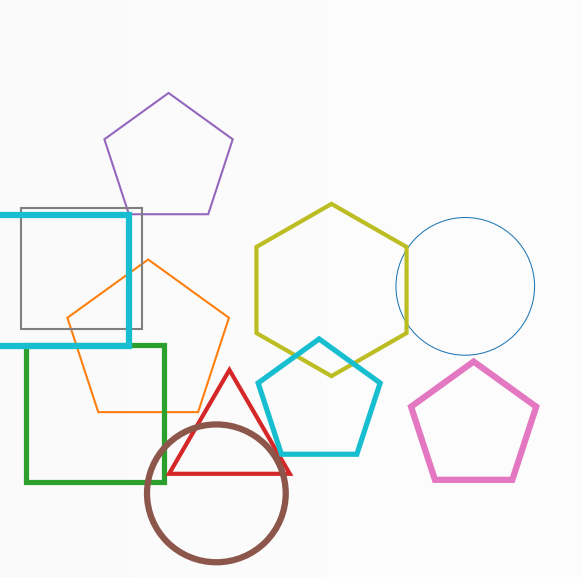[{"shape": "circle", "thickness": 0.5, "radius": 0.6, "center": [0.8, 0.503]}, {"shape": "pentagon", "thickness": 1, "radius": 0.73, "center": [0.255, 0.404]}, {"shape": "square", "thickness": 2.5, "radius": 0.59, "center": [0.164, 0.282]}, {"shape": "triangle", "thickness": 2, "radius": 0.6, "center": [0.395, 0.239]}, {"shape": "pentagon", "thickness": 1, "radius": 0.58, "center": [0.29, 0.722]}, {"shape": "circle", "thickness": 3, "radius": 0.6, "center": [0.372, 0.145]}, {"shape": "pentagon", "thickness": 3, "radius": 0.57, "center": [0.815, 0.26]}, {"shape": "square", "thickness": 1, "radius": 0.52, "center": [0.14, 0.534]}, {"shape": "hexagon", "thickness": 2, "radius": 0.75, "center": [0.57, 0.497]}, {"shape": "pentagon", "thickness": 2.5, "radius": 0.55, "center": [0.549, 0.302]}, {"shape": "square", "thickness": 3, "radius": 0.57, "center": [0.109, 0.513]}]